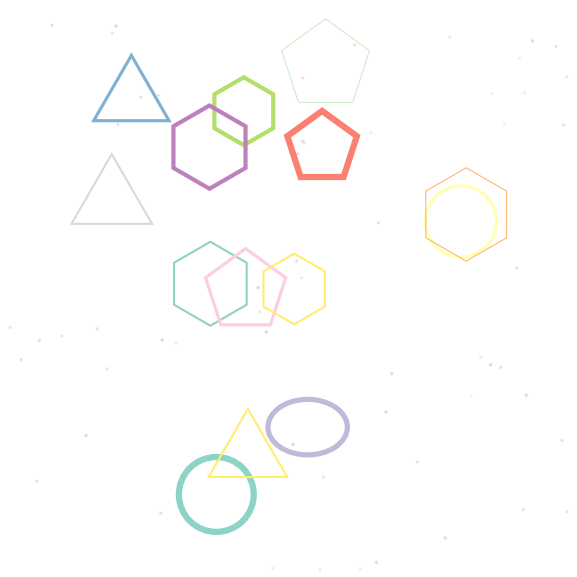[{"shape": "hexagon", "thickness": 1, "radius": 0.36, "center": [0.364, 0.508]}, {"shape": "circle", "thickness": 3, "radius": 0.32, "center": [0.375, 0.143]}, {"shape": "circle", "thickness": 1.5, "radius": 0.31, "center": [0.798, 0.616]}, {"shape": "oval", "thickness": 2.5, "radius": 0.34, "center": [0.533, 0.26]}, {"shape": "pentagon", "thickness": 3, "radius": 0.32, "center": [0.558, 0.744]}, {"shape": "triangle", "thickness": 1.5, "radius": 0.38, "center": [0.228, 0.828]}, {"shape": "hexagon", "thickness": 0.5, "radius": 0.4, "center": [0.807, 0.628]}, {"shape": "hexagon", "thickness": 2, "radius": 0.29, "center": [0.422, 0.807]}, {"shape": "pentagon", "thickness": 1.5, "radius": 0.36, "center": [0.425, 0.496]}, {"shape": "triangle", "thickness": 1, "radius": 0.4, "center": [0.194, 0.652]}, {"shape": "hexagon", "thickness": 2, "radius": 0.36, "center": [0.363, 0.744]}, {"shape": "pentagon", "thickness": 0.5, "radius": 0.4, "center": [0.564, 0.887]}, {"shape": "hexagon", "thickness": 1, "radius": 0.31, "center": [0.509, 0.499]}, {"shape": "triangle", "thickness": 1, "radius": 0.39, "center": [0.429, 0.212]}]